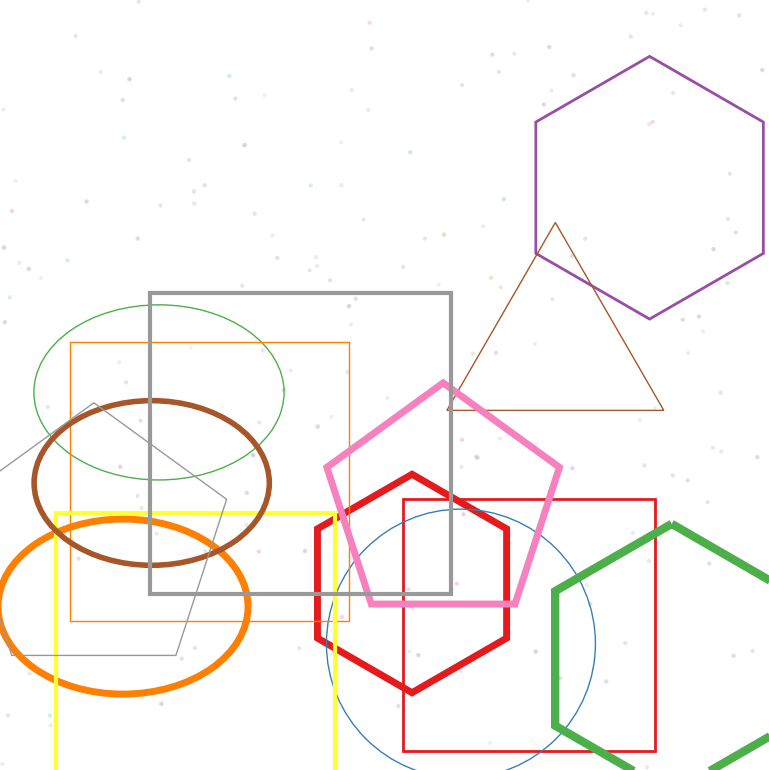[{"shape": "square", "thickness": 1, "radius": 0.82, "center": [0.687, 0.188]}, {"shape": "hexagon", "thickness": 2.5, "radius": 0.71, "center": [0.535, 0.242]}, {"shape": "circle", "thickness": 0.5, "radius": 0.87, "center": [0.599, 0.164]}, {"shape": "hexagon", "thickness": 3, "radius": 0.87, "center": [0.872, 0.145]}, {"shape": "oval", "thickness": 0.5, "radius": 0.81, "center": [0.206, 0.49]}, {"shape": "hexagon", "thickness": 1, "radius": 0.85, "center": [0.844, 0.756]}, {"shape": "square", "thickness": 0.5, "radius": 0.91, "center": [0.272, 0.374]}, {"shape": "oval", "thickness": 2.5, "radius": 0.81, "center": [0.16, 0.212]}, {"shape": "square", "thickness": 1.5, "radius": 0.91, "center": [0.254, 0.152]}, {"shape": "triangle", "thickness": 0.5, "radius": 0.81, "center": [0.721, 0.548]}, {"shape": "oval", "thickness": 2, "radius": 0.76, "center": [0.197, 0.373]}, {"shape": "pentagon", "thickness": 2.5, "radius": 0.79, "center": [0.576, 0.344]}, {"shape": "square", "thickness": 1.5, "radius": 0.98, "center": [0.39, 0.424]}, {"shape": "pentagon", "thickness": 0.5, "radius": 0.91, "center": [0.122, 0.296]}]